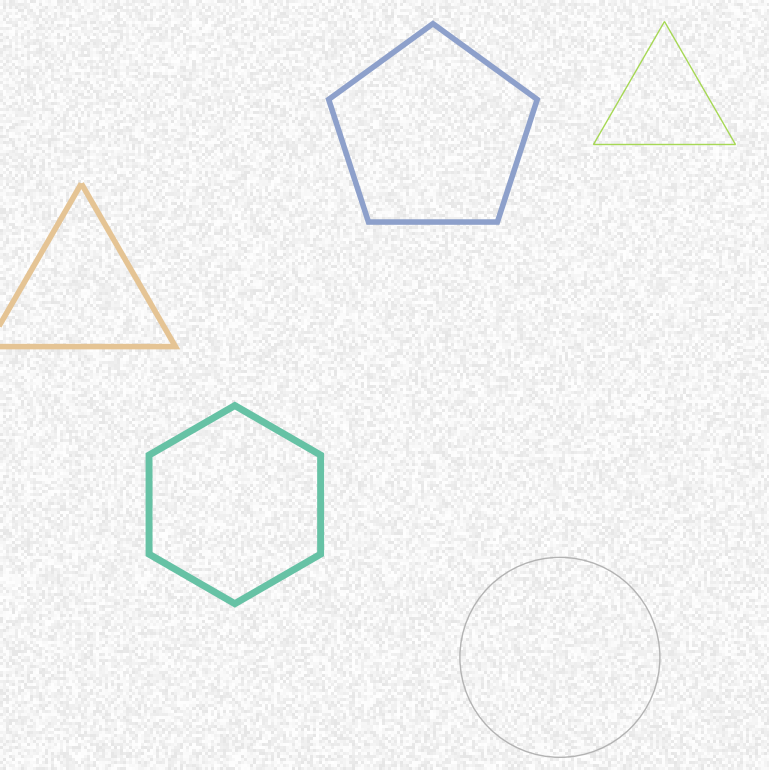[{"shape": "hexagon", "thickness": 2.5, "radius": 0.64, "center": [0.305, 0.345]}, {"shape": "pentagon", "thickness": 2, "radius": 0.71, "center": [0.562, 0.827]}, {"shape": "triangle", "thickness": 0.5, "radius": 0.53, "center": [0.863, 0.866]}, {"shape": "triangle", "thickness": 2, "radius": 0.71, "center": [0.106, 0.62]}, {"shape": "circle", "thickness": 0.5, "radius": 0.65, "center": [0.727, 0.146]}]